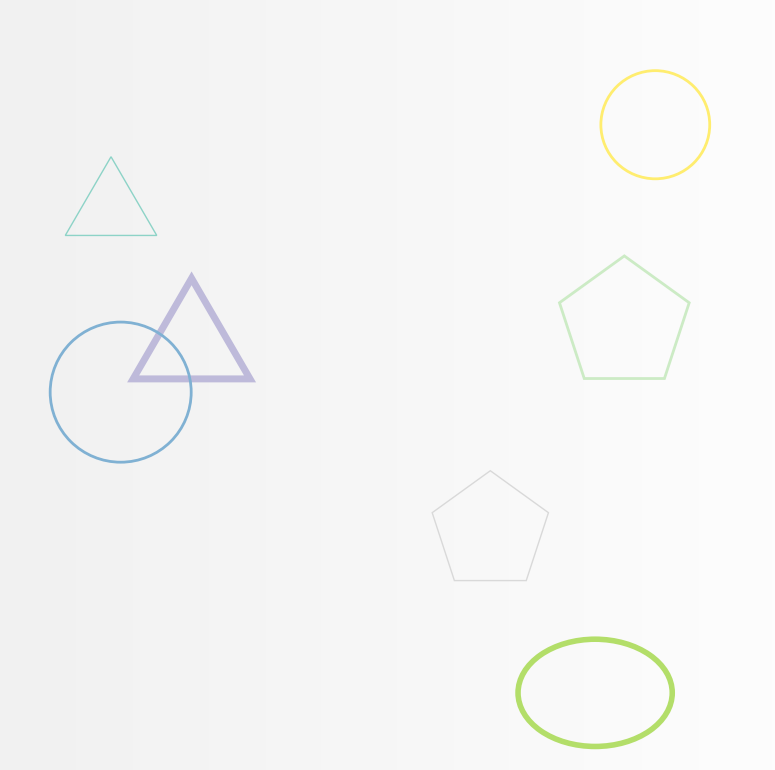[{"shape": "triangle", "thickness": 0.5, "radius": 0.34, "center": [0.143, 0.728]}, {"shape": "triangle", "thickness": 2.5, "radius": 0.44, "center": [0.247, 0.551]}, {"shape": "circle", "thickness": 1, "radius": 0.45, "center": [0.156, 0.491]}, {"shape": "oval", "thickness": 2, "radius": 0.5, "center": [0.768, 0.1]}, {"shape": "pentagon", "thickness": 0.5, "radius": 0.39, "center": [0.633, 0.31]}, {"shape": "pentagon", "thickness": 1, "radius": 0.44, "center": [0.806, 0.58]}, {"shape": "circle", "thickness": 1, "radius": 0.35, "center": [0.846, 0.838]}]